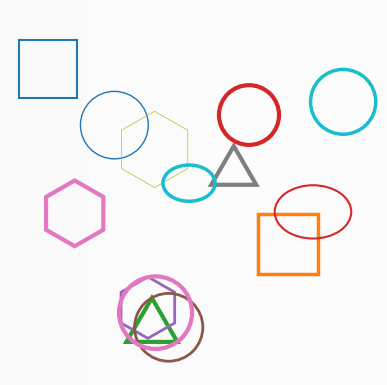[{"shape": "square", "thickness": 1.5, "radius": 0.38, "center": [0.125, 0.821]}, {"shape": "circle", "thickness": 1, "radius": 0.44, "center": [0.295, 0.675]}, {"shape": "square", "thickness": 2.5, "radius": 0.39, "center": [0.744, 0.367]}, {"shape": "triangle", "thickness": 3, "radius": 0.38, "center": [0.392, 0.15]}, {"shape": "circle", "thickness": 3, "radius": 0.39, "center": [0.643, 0.701]}, {"shape": "oval", "thickness": 1.5, "radius": 0.49, "center": [0.808, 0.45]}, {"shape": "hexagon", "thickness": 2, "radius": 0.4, "center": [0.382, 0.201]}, {"shape": "circle", "thickness": 2, "radius": 0.44, "center": [0.435, 0.15]}, {"shape": "hexagon", "thickness": 3, "radius": 0.43, "center": [0.193, 0.446]}, {"shape": "circle", "thickness": 3, "radius": 0.47, "center": [0.401, 0.188]}, {"shape": "triangle", "thickness": 3, "radius": 0.33, "center": [0.603, 0.554]}, {"shape": "hexagon", "thickness": 0.5, "radius": 0.5, "center": [0.399, 0.612]}, {"shape": "circle", "thickness": 2.5, "radius": 0.42, "center": [0.886, 0.735]}, {"shape": "oval", "thickness": 2.5, "radius": 0.34, "center": [0.488, 0.524]}]